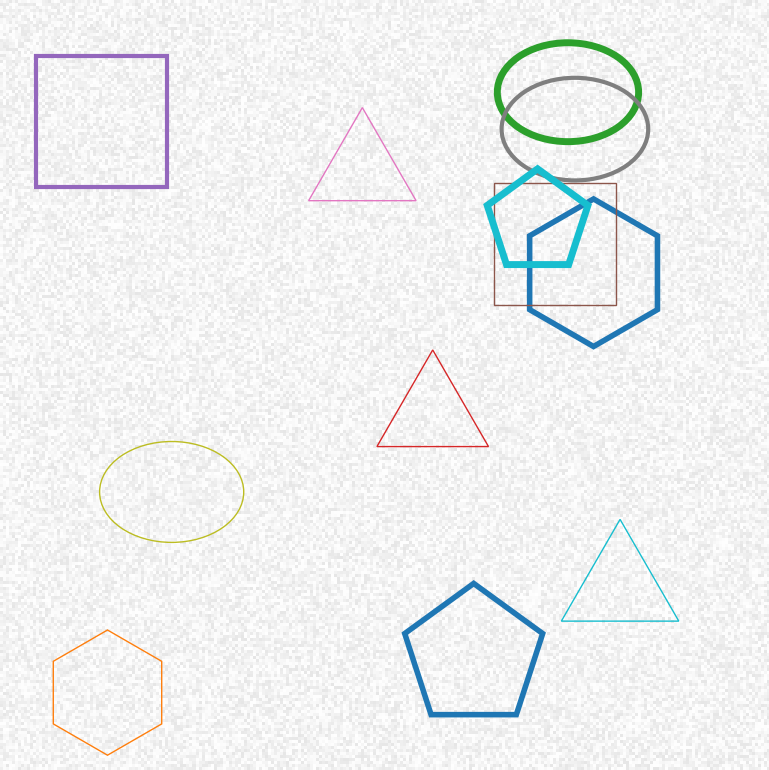[{"shape": "hexagon", "thickness": 2, "radius": 0.48, "center": [0.771, 0.646]}, {"shape": "pentagon", "thickness": 2, "radius": 0.47, "center": [0.615, 0.148]}, {"shape": "hexagon", "thickness": 0.5, "radius": 0.41, "center": [0.14, 0.101]}, {"shape": "oval", "thickness": 2.5, "radius": 0.46, "center": [0.738, 0.88]}, {"shape": "triangle", "thickness": 0.5, "radius": 0.42, "center": [0.562, 0.462]}, {"shape": "square", "thickness": 1.5, "radius": 0.42, "center": [0.132, 0.842]}, {"shape": "square", "thickness": 0.5, "radius": 0.4, "center": [0.72, 0.683]}, {"shape": "triangle", "thickness": 0.5, "radius": 0.4, "center": [0.471, 0.78]}, {"shape": "oval", "thickness": 1.5, "radius": 0.48, "center": [0.747, 0.832]}, {"shape": "oval", "thickness": 0.5, "radius": 0.47, "center": [0.223, 0.361]}, {"shape": "triangle", "thickness": 0.5, "radius": 0.44, "center": [0.805, 0.237]}, {"shape": "pentagon", "thickness": 2.5, "radius": 0.34, "center": [0.698, 0.712]}]